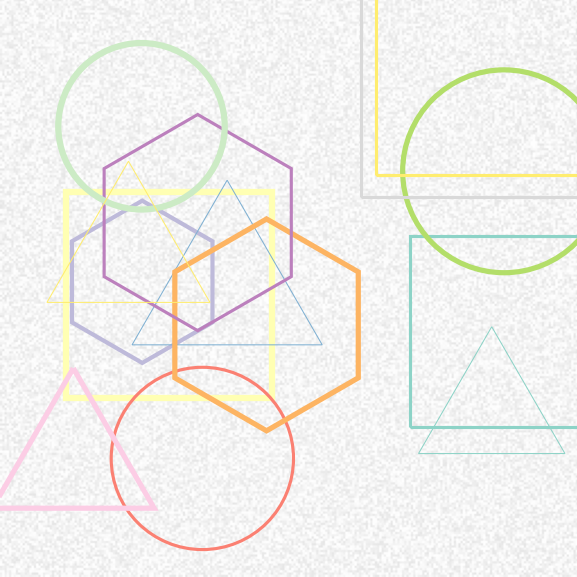[{"shape": "triangle", "thickness": 0.5, "radius": 0.73, "center": [0.851, 0.287]}, {"shape": "square", "thickness": 1.5, "radius": 0.83, "center": [0.876, 0.425]}, {"shape": "square", "thickness": 3, "radius": 0.89, "center": [0.293, 0.488]}, {"shape": "hexagon", "thickness": 2, "radius": 0.7, "center": [0.246, 0.511]}, {"shape": "circle", "thickness": 1.5, "radius": 0.79, "center": [0.35, 0.205]}, {"shape": "triangle", "thickness": 0.5, "radius": 0.95, "center": [0.393, 0.497]}, {"shape": "hexagon", "thickness": 2.5, "radius": 0.92, "center": [0.462, 0.437]}, {"shape": "circle", "thickness": 2.5, "radius": 0.88, "center": [0.873, 0.703]}, {"shape": "triangle", "thickness": 2.5, "radius": 0.81, "center": [0.127, 0.2]}, {"shape": "square", "thickness": 1.5, "radius": 0.94, "center": [0.813, 0.845]}, {"shape": "hexagon", "thickness": 1.5, "radius": 0.94, "center": [0.342, 0.614]}, {"shape": "circle", "thickness": 3, "radius": 0.72, "center": [0.245, 0.78]}, {"shape": "square", "thickness": 1.5, "radius": 0.97, "center": [0.845, 0.89]}, {"shape": "triangle", "thickness": 0.5, "radius": 0.81, "center": [0.222, 0.557]}]